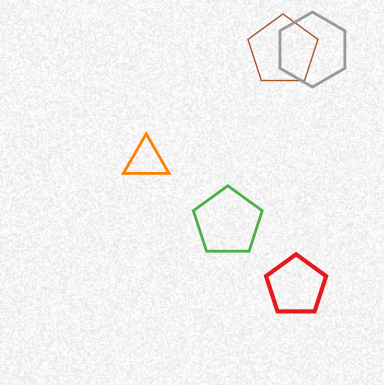[{"shape": "pentagon", "thickness": 3, "radius": 0.41, "center": [0.769, 0.257]}, {"shape": "pentagon", "thickness": 2, "radius": 0.47, "center": [0.592, 0.424]}, {"shape": "triangle", "thickness": 2, "radius": 0.34, "center": [0.38, 0.584]}, {"shape": "pentagon", "thickness": 1, "radius": 0.48, "center": [0.735, 0.868]}, {"shape": "hexagon", "thickness": 2, "radius": 0.49, "center": [0.812, 0.871]}]